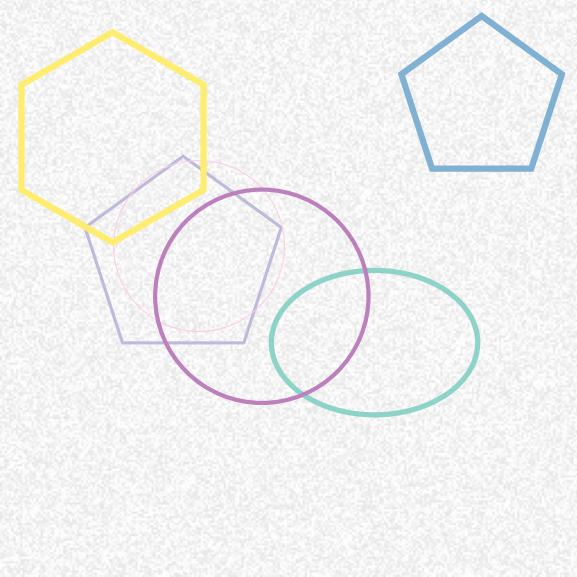[{"shape": "oval", "thickness": 2.5, "radius": 0.89, "center": [0.649, 0.406]}, {"shape": "pentagon", "thickness": 1.5, "radius": 0.89, "center": [0.317, 0.55]}, {"shape": "pentagon", "thickness": 3, "radius": 0.73, "center": [0.834, 0.825]}, {"shape": "circle", "thickness": 0.5, "radius": 0.74, "center": [0.345, 0.573]}, {"shape": "circle", "thickness": 2, "radius": 0.92, "center": [0.453, 0.486]}, {"shape": "hexagon", "thickness": 3, "radius": 0.91, "center": [0.195, 0.761]}]